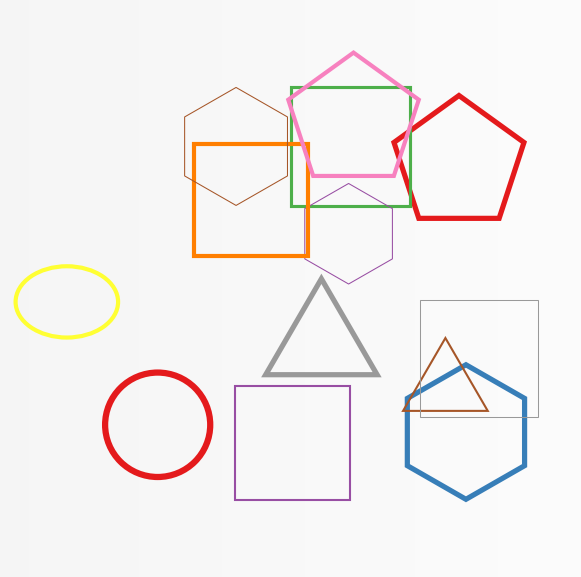[{"shape": "pentagon", "thickness": 2.5, "radius": 0.59, "center": [0.79, 0.716]}, {"shape": "circle", "thickness": 3, "radius": 0.45, "center": [0.271, 0.264]}, {"shape": "hexagon", "thickness": 2.5, "radius": 0.58, "center": [0.802, 0.251]}, {"shape": "square", "thickness": 1.5, "radius": 0.51, "center": [0.603, 0.745]}, {"shape": "square", "thickness": 1, "radius": 0.49, "center": [0.503, 0.232]}, {"shape": "hexagon", "thickness": 0.5, "radius": 0.44, "center": [0.6, 0.594]}, {"shape": "square", "thickness": 2, "radius": 0.49, "center": [0.432, 0.653]}, {"shape": "oval", "thickness": 2, "radius": 0.44, "center": [0.115, 0.476]}, {"shape": "triangle", "thickness": 1, "radius": 0.42, "center": [0.766, 0.33]}, {"shape": "hexagon", "thickness": 0.5, "radius": 0.51, "center": [0.406, 0.746]}, {"shape": "pentagon", "thickness": 2, "radius": 0.59, "center": [0.608, 0.79]}, {"shape": "square", "thickness": 0.5, "radius": 0.51, "center": [0.824, 0.378]}, {"shape": "triangle", "thickness": 2.5, "radius": 0.55, "center": [0.553, 0.406]}]